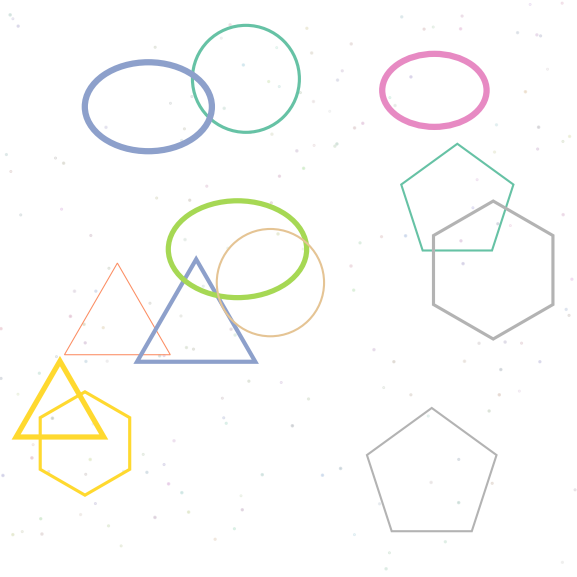[{"shape": "pentagon", "thickness": 1, "radius": 0.51, "center": [0.792, 0.648]}, {"shape": "circle", "thickness": 1.5, "radius": 0.46, "center": [0.426, 0.863]}, {"shape": "triangle", "thickness": 0.5, "radius": 0.53, "center": [0.203, 0.438]}, {"shape": "oval", "thickness": 3, "radius": 0.55, "center": [0.257, 0.814]}, {"shape": "triangle", "thickness": 2, "radius": 0.59, "center": [0.34, 0.432]}, {"shape": "oval", "thickness": 3, "radius": 0.45, "center": [0.752, 0.843]}, {"shape": "oval", "thickness": 2.5, "radius": 0.6, "center": [0.411, 0.568]}, {"shape": "triangle", "thickness": 2.5, "radius": 0.44, "center": [0.104, 0.286]}, {"shape": "hexagon", "thickness": 1.5, "radius": 0.45, "center": [0.147, 0.231]}, {"shape": "circle", "thickness": 1, "radius": 0.46, "center": [0.468, 0.51]}, {"shape": "pentagon", "thickness": 1, "radius": 0.59, "center": [0.748, 0.175]}, {"shape": "hexagon", "thickness": 1.5, "radius": 0.6, "center": [0.854, 0.532]}]